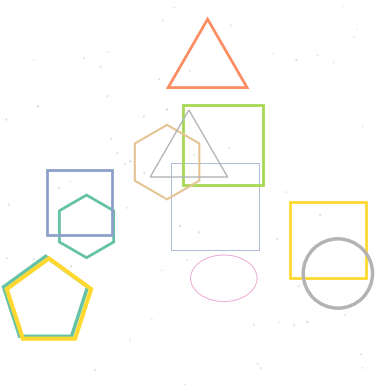[{"shape": "hexagon", "thickness": 2, "radius": 0.41, "center": [0.225, 0.412]}, {"shape": "pentagon", "thickness": 2.5, "radius": 0.57, "center": [0.118, 0.219]}, {"shape": "triangle", "thickness": 2, "radius": 0.59, "center": [0.539, 0.832]}, {"shape": "square", "thickness": 0.5, "radius": 0.57, "center": [0.559, 0.464]}, {"shape": "square", "thickness": 2, "radius": 0.42, "center": [0.206, 0.475]}, {"shape": "oval", "thickness": 0.5, "radius": 0.43, "center": [0.581, 0.277]}, {"shape": "square", "thickness": 2, "radius": 0.52, "center": [0.58, 0.622]}, {"shape": "square", "thickness": 2, "radius": 0.5, "center": [0.852, 0.377]}, {"shape": "pentagon", "thickness": 3, "radius": 0.58, "center": [0.127, 0.214]}, {"shape": "hexagon", "thickness": 1.5, "radius": 0.48, "center": [0.434, 0.579]}, {"shape": "circle", "thickness": 2.5, "radius": 0.45, "center": [0.878, 0.29]}, {"shape": "triangle", "thickness": 1, "radius": 0.58, "center": [0.491, 0.598]}]